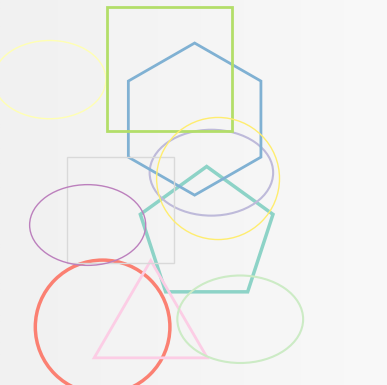[{"shape": "pentagon", "thickness": 2.5, "radius": 0.9, "center": [0.533, 0.388]}, {"shape": "oval", "thickness": 1, "radius": 0.73, "center": [0.128, 0.793]}, {"shape": "oval", "thickness": 1.5, "radius": 0.8, "center": [0.546, 0.551]}, {"shape": "circle", "thickness": 2.5, "radius": 0.87, "center": [0.265, 0.151]}, {"shape": "hexagon", "thickness": 2, "radius": 0.99, "center": [0.502, 0.691]}, {"shape": "square", "thickness": 2, "radius": 0.8, "center": [0.438, 0.821]}, {"shape": "triangle", "thickness": 2, "radius": 0.84, "center": [0.389, 0.155]}, {"shape": "square", "thickness": 1, "radius": 0.69, "center": [0.311, 0.455]}, {"shape": "oval", "thickness": 1, "radius": 0.75, "center": [0.226, 0.416]}, {"shape": "oval", "thickness": 1.5, "radius": 0.81, "center": [0.62, 0.171]}, {"shape": "circle", "thickness": 1, "radius": 0.79, "center": [0.563, 0.536]}]